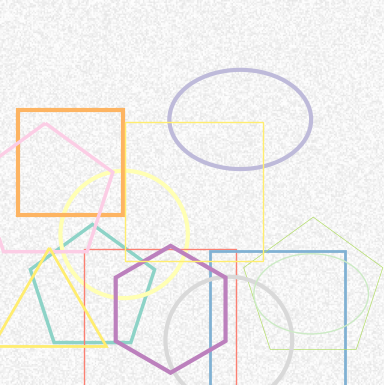[{"shape": "pentagon", "thickness": 2.5, "radius": 0.85, "center": [0.24, 0.247]}, {"shape": "circle", "thickness": 3, "radius": 0.83, "center": [0.322, 0.391]}, {"shape": "oval", "thickness": 3, "radius": 0.92, "center": [0.624, 0.69]}, {"shape": "square", "thickness": 1, "radius": 0.99, "center": [0.415, 0.156]}, {"shape": "square", "thickness": 2, "radius": 0.88, "center": [0.721, 0.173]}, {"shape": "square", "thickness": 3, "radius": 0.68, "center": [0.183, 0.578]}, {"shape": "pentagon", "thickness": 0.5, "radius": 0.95, "center": [0.814, 0.246]}, {"shape": "pentagon", "thickness": 2.5, "radius": 0.92, "center": [0.118, 0.496]}, {"shape": "circle", "thickness": 3, "radius": 0.82, "center": [0.594, 0.117]}, {"shape": "hexagon", "thickness": 3, "radius": 0.82, "center": [0.443, 0.197]}, {"shape": "oval", "thickness": 1, "radius": 0.74, "center": [0.808, 0.237]}, {"shape": "square", "thickness": 1, "radius": 0.9, "center": [0.503, 0.503]}, {"shape": "triangle", "thickness": 2, "radius": 0.85, "center": [0.128, 0.185]}]